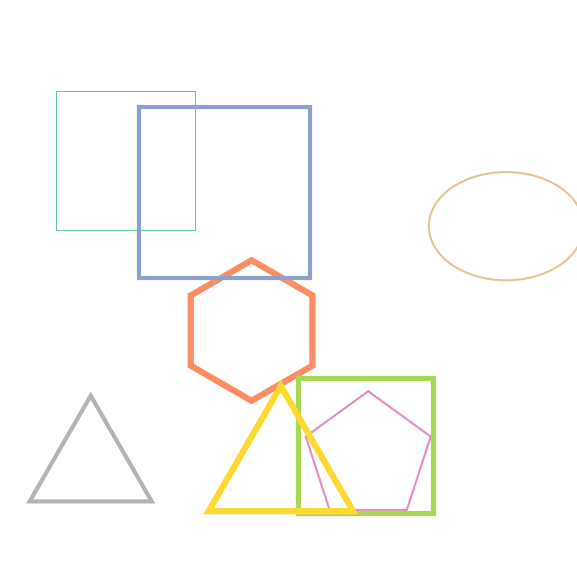[{"shape": "square", "thickness": 0.5, "radius": 0.6, "center": [0.217, 0.721]}, {"shape": "hexagon", "thickness": 3, "radius": 0.61, "center": [0.436, 0.427]}, {"shape": "square", "thickness": 2, "radius": 0.74, "center": [0.388, 0.667]}, {"shape": "pentagon", "thickness": 1, "radius": 0.57, "center": [0.638, 0.208]}, {"shape": "square", "thickness": 2.5, "radius": 0.59, "center": [0.633, 0.228]}, {"shape": "triangle", "thickness": 3, "radius": 0.72, "center": [0.486, 0.186]}, {"shape": "oval", "thickness": 1, "radius": 0.67, "center": [0.876, 0.607]}, {"shape": "triangle", "thickness": 2, "radius": 0.61, "center": [0.157, 0.192]}]